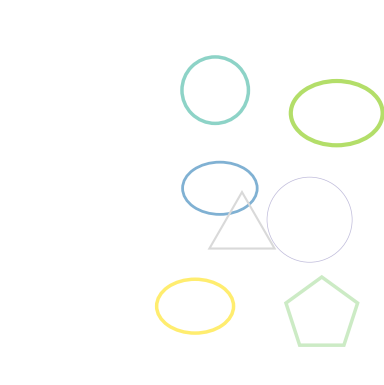[{"shape": "circle", "thickness": 2.5, "radius": 0.43, "center": [0.559, 0.766]}, {"shape": "circle", "thickness": 0.5, "radius": 0.55, "center": [0.804, 0.429]}, {"shape": "oval", "thickness": 2, "radius": 0.48, "center": [0.571, 0.511]}, {"shape": "oval", "thickness": 3, "radius": 0.6, "center": [0.875, 0.706]}, {"shape": "triangle", "thickness": 1.5, "radius": 0.49, "center": [0.629, 0.403]}, {"shape": "pentagon", "thickness": 2.5, "radius": 0.49, "center": [0.836, 0.183]}, {"shape": "oval", "thickness": 2.5, "radius": 0.5, "center": [0.507, 0.205]}]